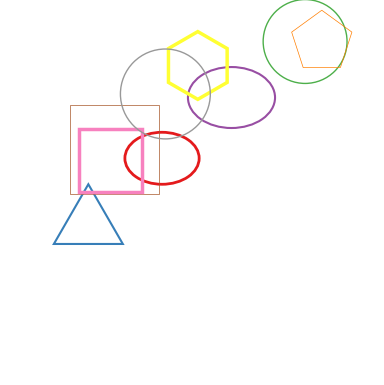[{"shape": "oval", "thickness": 2, "radius": 0.48, "center": [0.421, 0.589]}, {"shape": "triangle", "thickness": 1.5, "radius": 0.52, "center": [0.229, 0.418]}, {"shape": "circle", "thickness": 1, "radius": 0.54, "center": [0.792, 0.892]}, {"shape": "oval", "thickness": 1.5, "radius": 0.57, "center": [0.601, 0.747]}, {"shape": "pentagon", "thickness": 0.5, "radius": 0.41, "center": [0.836, 0.891]}, {"shape": "hexagon", "thickness": 2.5, "radius": 0.44, "center": [0.514, 0.83]}, {"shape": "square", "thickness": 0.5, "radius": 0.58, "center": [0.298, 0.611]}, {"shape": "square", "thickness": 2.5, "radius": 0.41, "center": [0.286, 0.583]}, {"shape": "circle", "thickness": 1, "radius": 0.58, "center": [0.43, 0.756]}]